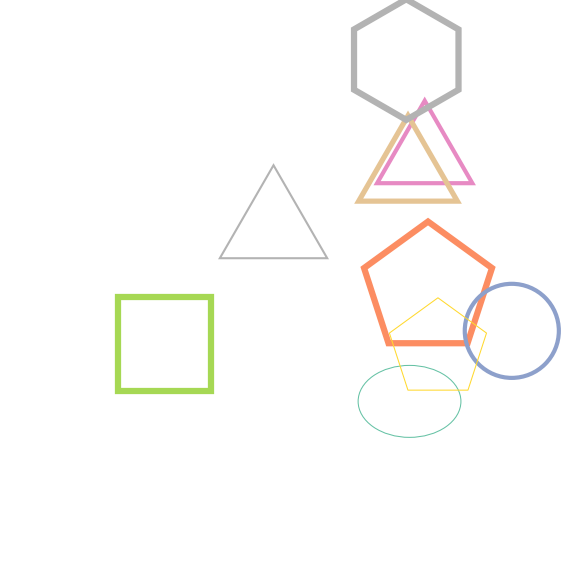[{"shape": "oval", "thickness": 0.5, "radius": 0.45, "center": [0.709, 0.304]}, {"shape": "pentagon", "thickness": 3, "radius": 0.58, "center": [0.741, 0.499]}, {"shape": "circle", "thickness": 2, "radius": 0.41, "center": [0.886, 0.426]}, {"shape": "triangle", "thickness": 2, "radius": 0.48, "center": [0.735, 0.73]}, {"shape": "square", "thickness": 3, "radius": 0.4, "center": [0.285, 0.404]}, {"shape": "pentagon", "thickness": 0.5, "radius": 0.44, "center": [0.758, 0.395]}, {"shape": "triangle", "thickness": 2.5, "radius": 0.49, "center": [0.707, 0.7]}, {"shape": "hexagon", "thickness": 3, "radius": 0.52, "center": [0.703, 0.896]}, {"shape": "triangle", "thickness": 1, "radius": 0.54, "center": [0.474, 0.606]}]